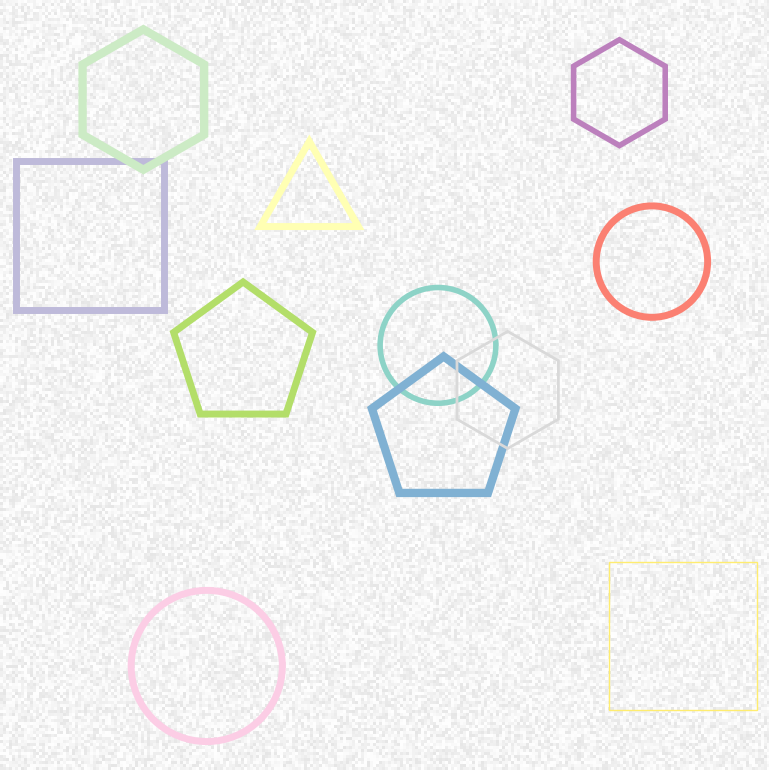[{"shape": "circle", "thickness": 2, "radius": 0.38, "center": [0.569, 0.551]}, {"shape": "triangle", "thickness": 2.5, "radius": 0.37, "center": [0.402, 0.743]}, {"shape": "square", "thickness": 2.5, "radius": 0.48, "center": [0.117, 0.694]}, {"shape": "circle", "thickness": 2.5, "radius": 0.36, "center": [0.847, 0.66]}, {"shape": "pentagon", "thickness": 3, "radius": 0.49, "center": [0.576, 0.439]}, {"shape": "pentagon", "thickness": 2.5, "radius": 0.47, "center": [0.316, 0.539]}, {"shape": "circle", "thickness": 2.5, "radius": 0.49, "center": [0.269, 0.135]}, {"shape": "hexagon", "thickness": 1, "radius": 0.38, "center": [0.659, 0.494]}, {"shape": "hexagon", "thickness": 2, "radius": 0.34, "center": [0.804, 0.88]}, {"shape": "hexagon", "thickness": 3, "radius": 0.46, "center": [0.186, 0.871]}, {"shape": "square", "thickness": 0.5, "radius": 0.48, "center": [0.887, 0.174]}]